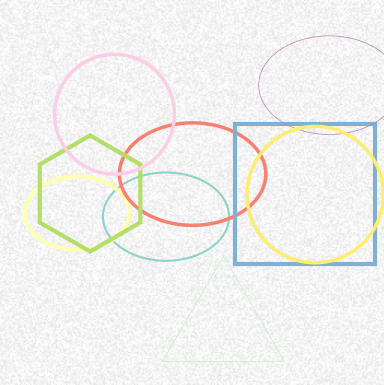[{"shape": "oval", "thickness": 1.5, "radius": 0.82, "center": [0.431, 0.437]}, {"shape": "oval", "thickness": 3, "radius": 0.68, "center": [0.2, 0.447]}, {"shape": "oval", "thickness": 2.5, "radius": 0.95, "center": [0.5, 0.548]}, {"shape": "square", "thickness": 3, "radius": 0.91, "center": [0.793, 0.497]}, {"shape": "hexagon", "thickness": 3, "radius": 0.75, "center": [0.234, 0.497]}, {"shape": "circle", "thickness": 2.5, "radius": 0.78, "center": [0.297, 0.703]}, {"shape": "oval", "thickness": 0.5, "radius": 0.92, "center": [0.855, 0.779]}, {"shape": "triangle", "thickness": 0.5, "radius": 0.92, "center": [0.58, 0.152]}, {"shape": "circle", "thickness": 2.5, "radius": 0.89, "center": [0.819, 0.495]}]